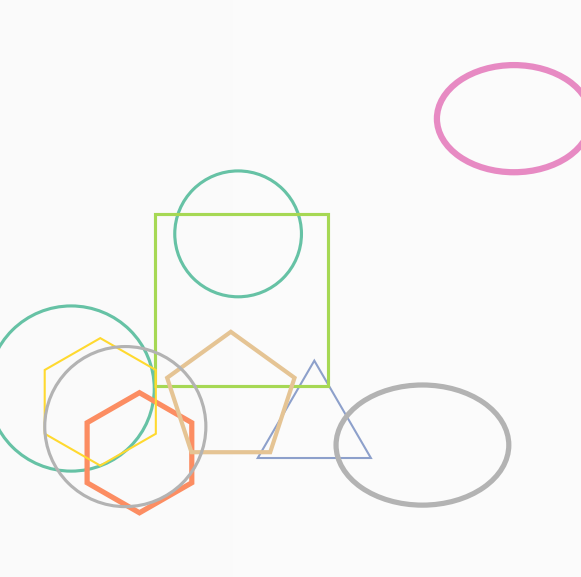[{"shape": "circle", "thickness": 1.5, "radius": 0.54, "center": [0.41, 0.594]}, {"shape": "circle", "thickness": 1.5, "radius": 0.72, "center": [0.122, 0.326]}, {"shape": "hexagon", "thickness": 2.5, "radius": 0.52, "center": [0.24, 0.215]}, {"shape": "triangle", "thickness": 1, "radius": 0.56, "center": [0.541, 0.262]}, {"shape": "oval", "thickness": 3, "radius": 0.66, "center": [0.884, 0.794]}, {"shape": "square", "thickness": 1.5, "radius": 0.75, "center": [0.416, 0.479]}, {"shape": "hexagon", "thickness": 1, "radius": 0.55, "center": [0.173, 0.303]}, {"shape": "pentagon", "thickness": 2, "radius": 0.58, "center": [0.397, 0.309]}, {"shape": "oval", "thickness": 2.5, "radius": 0.74, "center": [0.727, 0.228]}, {"shape": "circle", "thickness": 1.5, "radius": 0.69, "center": [0.216, 0.26]}]